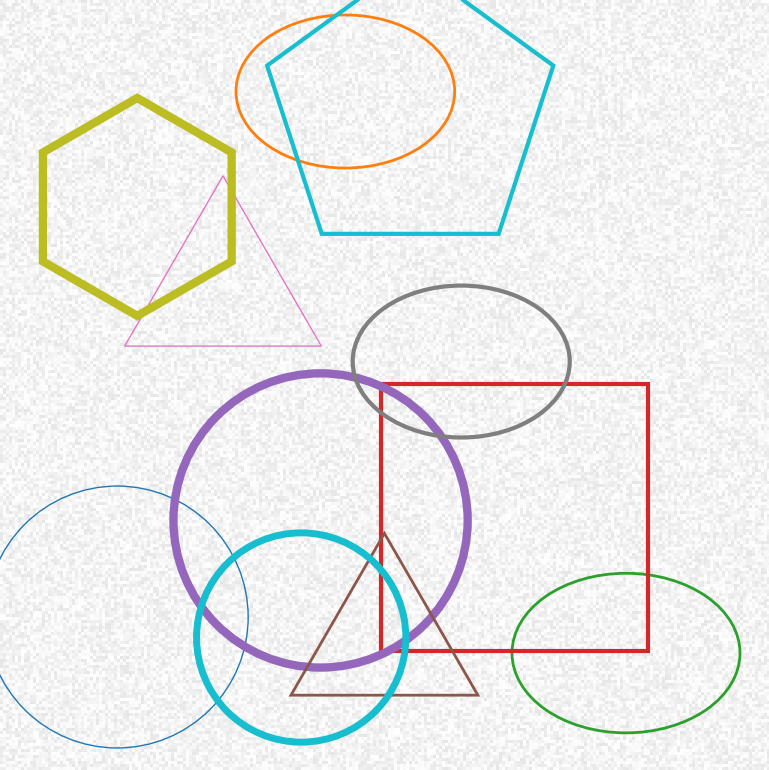[{"shape": "circle", "thickness": 0.5, "radius": 0.85, "center": [0.152, 0.199]}, {"shape": "oval", "thickness": 1, "radius": 0.71, "center": [0.449, 0.881]}, {"shape": "oval", "thickness": 1, "radius": 0.74, "center": [0.813, 0.152]}, {"shape": "square", "thickness": 1.5, "radius": 0.87, "center": [0.669, 0.328]}, {"shape": "circle", "thickness": 3, "radius": 0.96, "center": [0.416, 0.324]}, {"shape": "triangle", "thickness": 1, "radius": 0.7, "center": [0.499, 0.167]}, {"shape": "triangle", "thickness": 0.5, "radius": 0.74, "center": [0.29, 0.624]}, {"shape": "oval", "thickness": 1.5, "radius": 0.7, "center": [0.599, 0.53]}, {"shape": "hexagon", "thickness": 3, "radius": 0.71, "center": [0.178, 0.731]}, {"shape": "circle", "thickness": 2.5, "radius": 0.68, "center": [0.391, 0.172]}, {"shape": "pentagon", "thickness": 1.5, "radius": 0.98, "center": [0.533, 0.854]}]